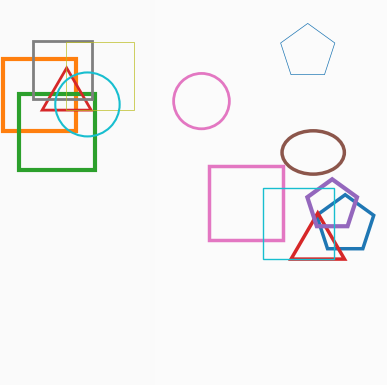[{"shape": "pentagon", "thickness": 0.5, "radius": 0.37, "center": [0.794, 0.866]}, {"shape": "pentagon", "thickness": 2.5, "radius": 0.39, "center": [0.891, 0.417]}, {"shape": "square", "thickness": 3, "radius": 0.47, "center": [0.101, 0.754]}, {"shape": "square", "thickness": 3, "radius": 0.49, "center": [0.147, 0.658]}, {"shape": "triangle", "thickness": 2, "radius": 0.37, "center": [0.172, 0.75]}, {"shape": "triangle", "thickness": 2.5, "radius": 0.4, "center": [0.82, 0.367]}, {"shape": "pentagon", "thickness": 3, "radius": 0.34, "center": [0.857, 0.467]}, {"shape": "oval", "thickness": 2.5, "radius": 0.4, "center": [0.808, 0.604]}, {"shape": "circle", "thickness": 2, "radius": 0.36, "center": [0.52, 0.737]}, {"shape": "square", "thickness": 2.5, "radius": 0.48, "center": [0.635, 0.472]}, {"shape": "square", "thickness": 2, "radius": 0.38, "center": [0.162, 0.818]}, {"shape": "square", "thickness": 0.5, "radius": 0.44, "center": [0.258, 0.803]}, {"shape": "circle", "thickness": 1.5, "radius": 0.42, "center": [0.226, 0.729]}, {"shape": "square", "thickness": 1, "radius": 0.46, "center": [0.77, 0.419]}]